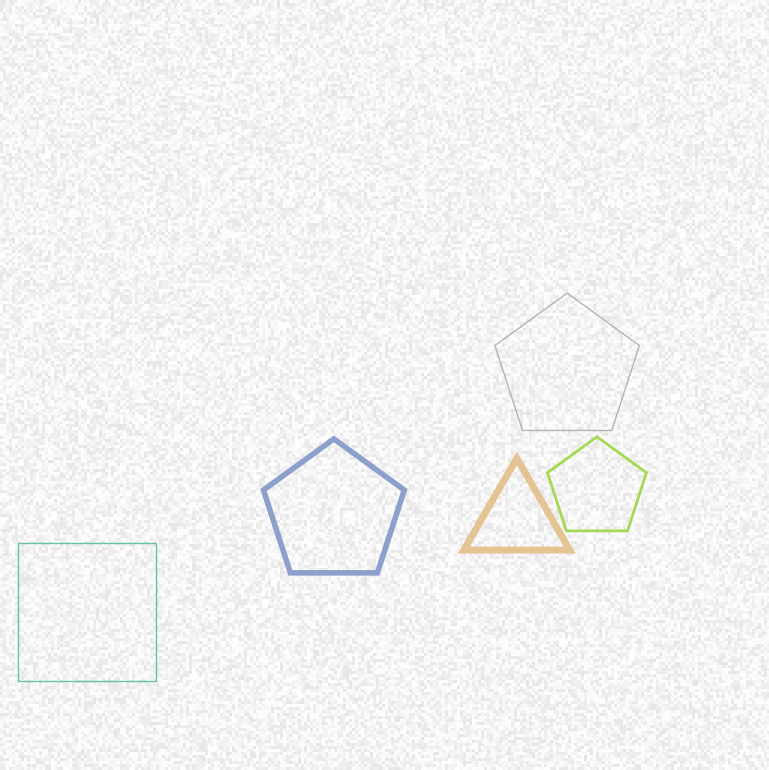[{"shape": "square", "thickness": 0.5, "radius": 0.45, "center": [0.113, 0.206]}, {"shape": "pentagon", "thickness": 2, "radius": 0.48, "center": [0.434, 0.334]}, {"shape": "pentagon", "thickness": 1, "radius": 0.34, "center": [0.775, 0.365]}, {"shape": "triangle", "thickness": 2.5, "radius": 0.4, "center": [0.671, 0.325]}, {"shape": "pentagon", "thickness": 0.5, "radius": 0.49, "center": [0.737, 0.521]}]